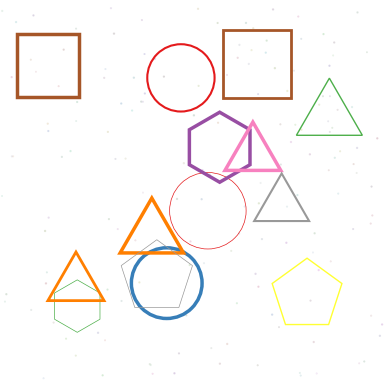[{"shape": "circle", "thickness": 0.5, "radius": 0.5, "center": [0.54, 0.453]}, {"shape": "circle", "thickness": 1.5, "radius": 0.44, "center": [0.47, 0.798]}, {"shape": "circle", "thickness": 2.5, "radius": 0.46, "center": [0.433, 0.265]}, {"shape": "hexagon", "thickness": 0.5, "radius": 0.34, "center": [0.201, 0.205]}, {"shape": "triangle", "thickness": 1, "radius": 0.49, "center": [0.856, 0.698]}, {"shape": "hexagon", "thickness": 2.5, "radius": 0.45, "center": [0.571, 0.618]}, {"shape": "triangle", "thickness": 2.5, "radius": 0.47, "center": [0.394, 0.391]}, {"shape": "triangle", "thickness": 2, "radius": 0.42, "center": [0.197, 0.261]}, {"shape": "pentagon", "thickness": 1, "radius": 0.48, "center": [0.798, 0.234]}, {"shape": "square", "thickness": 2.5, "radius": 0.41, "center": [0.125, 0.83]}, {"shape": "square", "thickness": 2, "radius": 0.44, "center": [0.667, 0.834]}, {"shape": "triangle", "thickness": 2.5, "radius": 0.42, "center": [0.657, 0.599]}, {"shape": "triangle", "thickness": 1.5, "radius": 0.41, "center": [0.732, 0.467]}, {"shape": "pentagon", "thickness": 0.5, "radius": 0.49, "center": [0.407, 0.28]}]